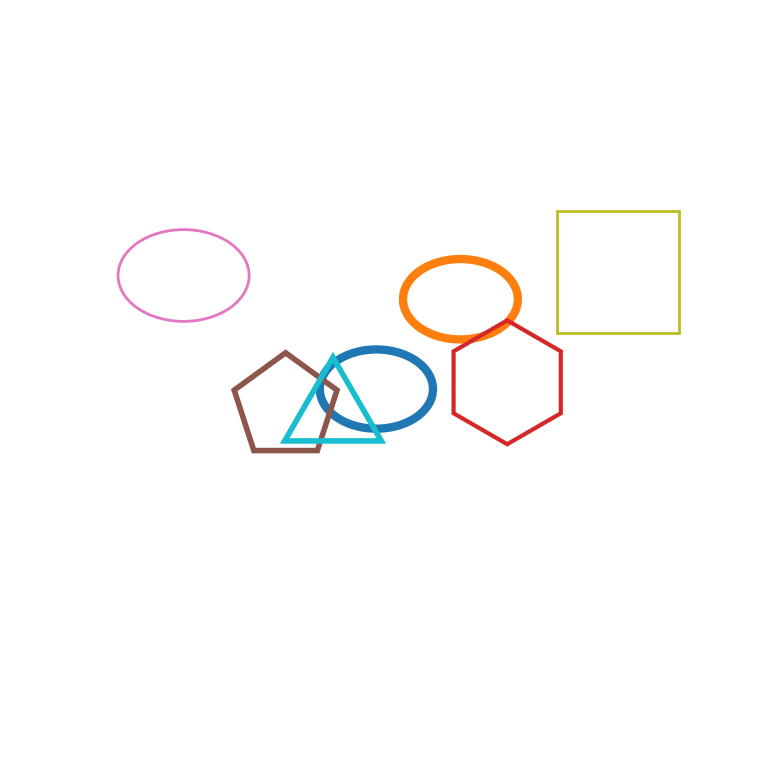[{"shape": "oval", "thickness": 3, "radius": 0.37, "center": [0.489, 0.495]}, {"shape": "oval", "thickness": 3, "radius": 0.37, "center": [0.598, 0.611]}, {"shape": "hexagon", "thickness": 1.5, "radius": 0.4, "center": [0.659, 0.504]}, {"shape": "pentagon", "thickness": 2, "radius": 0.35, "center": [0.371, 0.472]}, {"shape": "oval", "thickness": 1, "radius": 0.43, "center": [0.238, 0.642]}, {"shape": "square", "thickness": 1, "radius": 0.4, "center": [0.802, 0.647]}, {"shape": "triangle", "thickness": 2, "radius": 0.36, "center": [0.432, 0.464]}]